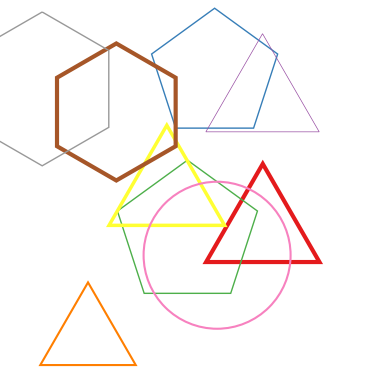[{"shape": "triangle", "thickness": 3, "radius": 0.85, "center": [0.683, 0.404]}, {"shape": "pentagon", "thickness": 1, "radius": 0.86, "center": [0.557, 0.806]}, {"shape": "pentagon", "thickness": 1, "radius": 0.96, "center": [0.487, 0.393]}, {"shape": "triangle", "thickness": 0.5, "radius": 0.85, "center": [0.682, 0.743]}, {"shape": "triangle", "thickness": 1.5, "radius": 0.72, "center": [0.229, 0.123]}, {"shape": "triangle", "thickness": 2.5, "radius": 0.87, "center": [0.433, 0.501]}, {"shape": "hexagon", "thickness": 3, "radius": 0.89, "center": [0.302, 0.709]}, {"shape": "circle", "thickness": 1.5, "radius": 0.95, "center": [0.564, 0.337]}, {"shape": "hexagon", "thickness": 1, "radius": 1.0, "center": [0.11, 0.769]}]